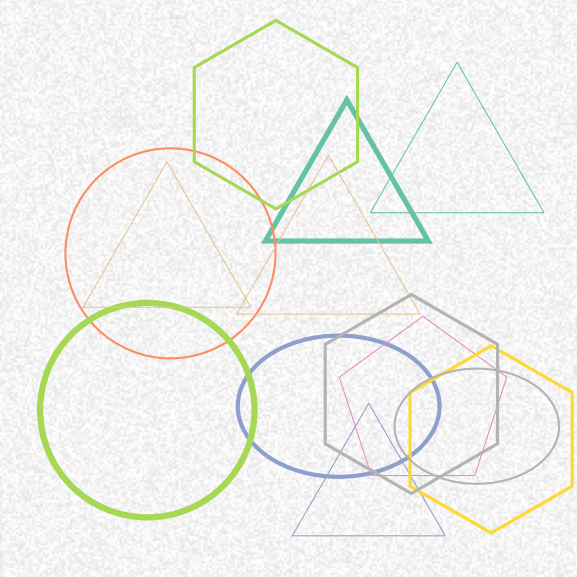[{"shape": "triangle", "thickness": 0.5, "radius": 0.87, "center": [0.791, 0.718]}, {"shape": "triangle", "thickness": 2.5, "radius": 0.81, "center": [0.601, 0.663]}, {"shape": "circle", "thickness": 1, "radius": 0.91, "center": [0.295, 0.56]}, {"shape": "triangle", "thickness": 0.5, "radius": 0.76, "center": [0.638, 0.148]}, {"shape": "oval", "thickness": 2, "radius": 0.87, "center": [0.586, 0.296]}, {"shape": "pentagon", "thickness": 0.5, "radius": 0.76, "center": [0.733, 0.299]}, {"shape": "circle", "thickness": 3, "radius": 0.93, "center": [0.255, 0.289]}, {"shape": "hexagon", "thickness": 1.5, "radius": 0.82, "center": [0.478, 0.801]}, {"shape": "hexagon", "thickness": 1.5, "radius": 0.81, "center": [0.85, 0.238]}, {"shape": "triangle", "thickness": 0.5, "radius": 0.84, "center": [0.289, 0.551]}, {"shape": "triangle", "thickness": 0.5, "radius": 0.92, "center": [0.569, 0.547]}, {"shape": "hexagon", "thickness": 1.5, "radius": 0.86, "center": [0.712, 0.317]}, {"shape": "oval", "thickness": 1, "radius": 0.71, "center": [0.826, 0.261]}]